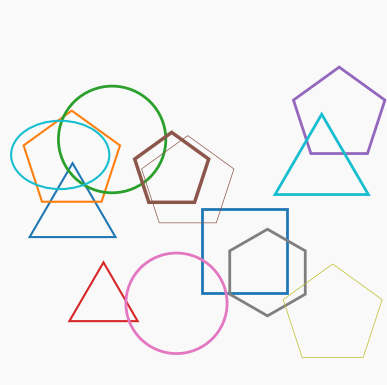[{"shape": "triangle", "thickness": 1.5, "radius": 0.64, "center": [0.187, 0.448]}, {"shape": "square", "thickness": 2, "radius": 0.55, "center": [0.631, 0.348]}, {"shape": "pentagon", "thickness": 1.5, "radius": 0.65, "center": [0.185, 0.582]}, {"shape": "circle", "thickness": 2, "radius": 0.69, "center": [0.289, 0.638]}, {"shape": "triangle", "thickness": 1.5, "radius": 0.51, "center": [0.267, 0.217]}, {"shape": "pentagon", "thickness": 2, "radius": 0.62, "center": [0.875, 0.702]}, {"shape": "pentagon", "thickness": 2.5, "radius": 0.5, "center": [0.443, 0.556]}, {"shape": "pentagon", "thickness": 0.5, "radius": 0.63, "center": [0.485, 0.523]}, {"shape": "circle", "thickness": 2, "radius": 0.65, "center": [0.455, 0.212]}, {"shape": "hexagon", "thickness": 2, "radius": 0.56, "center": [0.69, 0.292]}, {"shape": "pentagon", "thickness": 0.5, "radius": 0.67, "center": [0.859, 0.18]}, {"shape": "oval", "thickness": 1.5, "radius": 0.63, "center": [0.155, 0.598]}, {"shape": "triangle", "thickness": 2, "radius": 0.7, "center": [0.83, 0.564]}]